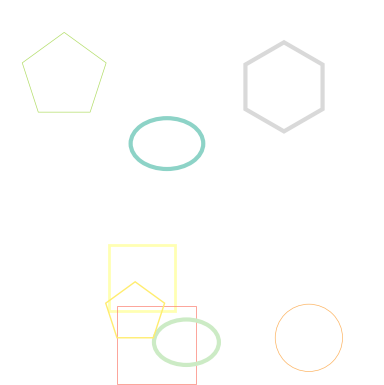[{"shape": "oval", "thickness": 3, "radius": 0.47, "center": [0.434, 0.627]}, {"shape": "square", "thickness": 2, "radius": 0.43, "center": [0.369, 0.278]}, {"shape": "square", "thickness": 0.5, "radius": 0.51, "center": [0.406, 0.104]}, {"shape": "circle", "thickness": 0.5, "radius": 0.44, "center": [0.802, 0.123]}, {"shape": "pentagon", "thickness": 0.5, "radius": 0.57, "center": [0.167, 0.801]}, {"shape": "hexagon", "thickness": 3, "radius": 0.58, "center": [0.738, 0.774]}, {"shape": "oval", "thickness": 3, "radius": 0.42, "center": [0.484, 0.111]}, {"shape": "pentagon", "thickness": 1, "radius": 0.4, "center": [0.351, 0.188]}]